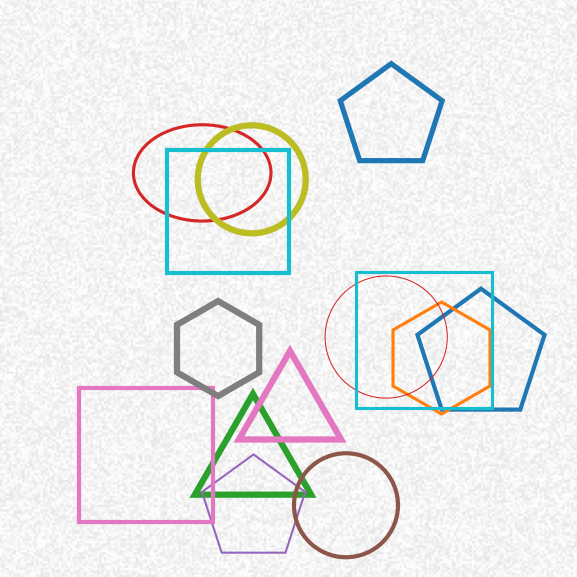[{"shape": "pentagon", "thickness": 2, "radius": 0.58, "center": [0.833, 0.384]}, {"shape": "pentagon", "thickness": 2.5, "radius": 0.46, "center": [0.677, 0.796]}, {"shape": "hexagon", "thickness": 1.5, "radius": 0.48, "center": [0.765, 0.379]}, {"shape": "triangle", "thickness": 3, "radius": 0.58, "center": [0.438, 0.201]}, {"shape": "circle", "thickness": 0.5, "radius": 0.53, "center": [0.669, 0.416]}, {"shape": "oval", "thickness": 1.5, "radius": 0.6, "center": [0.35, 0.7]}, {"shape": "pentagon", "thickness": 1, "radius": 0.47, "center": [0.439, 0.118]}, {"shape": "circle", "thickness": 2, "radius": 0.45, "center": [0.599, 0.124]}, {"shape": "triangle", "thickness": 3, "radius": 0.51, "center": [0.502, 0.289]}, {"shape": "square", "thickness": 2, "radius": 0.58, "center": [0.252, 0.21]}, {"shape": "hexagon", "thickness": 3, "radius": 0.41, "center": [0.378, 0.396]}, {"shape": "circle", "thickness": 3, "radius": 0.47, "center": [0.436, 0.689]}, {"shape": "square", "thickness": 2, "radius": 0.53, "center": [0.395, 0.633]}, {"shape": "square", "thickness": 1.5, "radius": 0.59, "center": [0.734, 0.411]}]